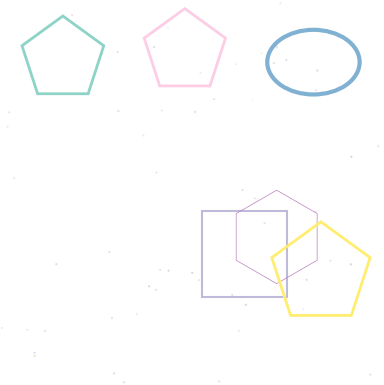[{"shape": "pentagon", "thickness": 2, "radius": 0.56, "center": [0.163, 0.847]}, {"shape": "square", "thickness": 1.5, "radius": 0.56, "center": [0.635, 0.34]}, {"shape": "oval", "thickness": 3, "radius": 0.6, "center": [0.814, 0.839]}, {"shape": "pentagon", "thickness": 2, "radius": 0.56, "center": [0.48, 0.867]}, {"shape": "hexagon", "thickness": 0.5, "radius": 0.61, "center": [0.719, 0.385]}, {"shape": "pentagon", "thickness": 2, "radius": 0.67, "center": [0.834, 0.289]}]